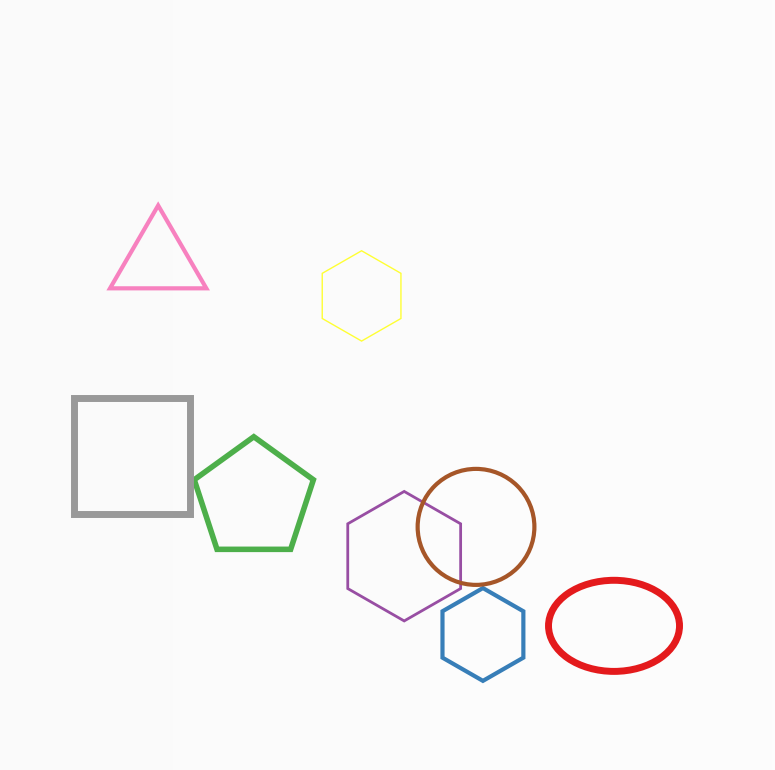[{"shape": "oval", "thickness": 2.5, "radius": 0.42, "center": [0.792, 0.187]}, {"shape": "hexagon", "thickness": 1.5, "radius": 0.3, "center": [0.623, 0.176]}, {"shape": "pentagon", "thickness": 2, "radius": 0.4, "center": [0.328, 0.352]}, {"shape": "hexagon", "thickness": 1, "radius": 0.42, "center": [0.522, 0.278]}, {"shape": "hexagon", "thickness": 0.5, "radius": 0.29, "center": [0.467, 0.616]}, {"shape": "circle", "thickness": 1.5, "radius": 0.38, "center": [0.614, 0.316]}, {"shape": "triangle", "thickness": 1.5, "radius": 0.36, "center": [0.204, 0.661]}, {"shape": "square", "thickness": 2.5, "radius": 0.38, "center": [0.17, 0.408]}]